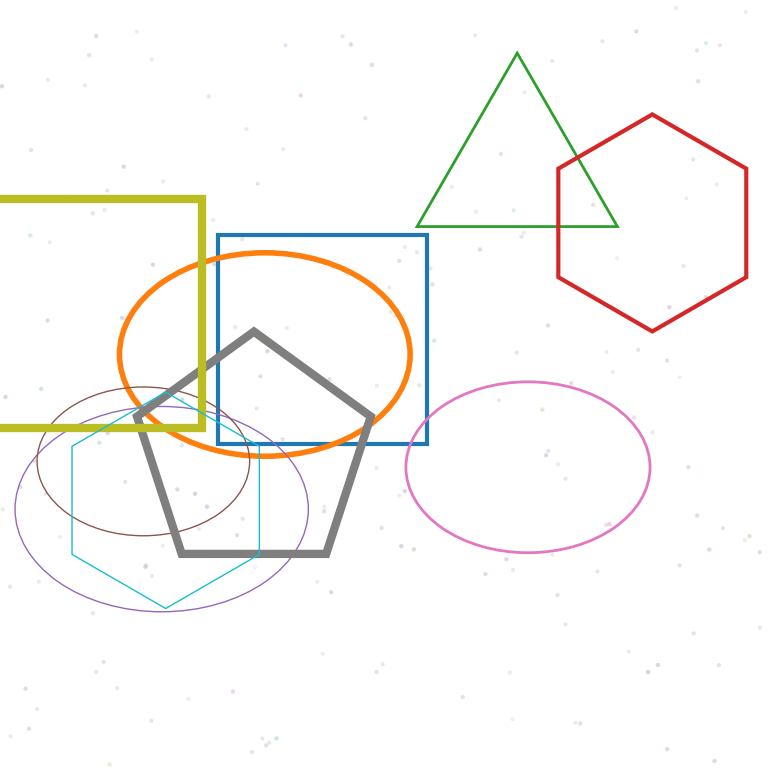[{"shape": "square", "thickness": 1.5, "radius": 0.68, "center": [0.419, 0.559]}, {"shape": "oval", "thickness": 2, "radius": 0.94, "center": [0.344, 0.54]}, {"shape": "triangle", "thickness": 1, "radius": 0.75, "center": [0.672, 0.781]}, {"shape": "hexagon", "thickness": 1.5, "radius": 0.7, "center": [0.847, 0.71]}, {"shape": "oval", "thickness": 0.5, "radius": 0.95, "center": [0.21, 0.339]}, {"shape": "oval", "thickness": 0.5, "radius": 0.69, "center": [0.186, 0.401]}, {"shape": "oval", "thickness": 1, "radius": 0.79, "center": [0.686, 0.393]}, {"shape": "pentagon", "thickness": 3, "radius": 0.8, "center": [0.33, 0.41]}, {"shape": "square", "thickness": 3, "radius": 0.74, "center": [0.113, 0.592]}, {"shape": "hexagon", "thickness": 0.5, "radius": 0.7, "center": [0.215, 0.35]}]